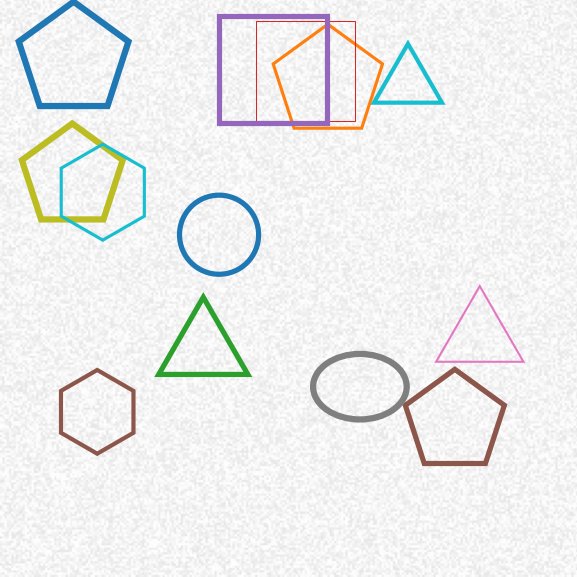[{"shape": "circle", "thickness": 2.5, "radius": 0.34, "center": [0.379, 0.593]}, {"shape": "pentagon", "thickness": 3, "radius": 0.5, "center": [0.127, 0.896]}, {"shape": "pentagon", "thickness": 1.5, "radius": 0.5, "center": [0.568, 0.858]}, {"shape": "triangle", "thickness": 2.5, "radius": 0.45, "center": [0.352, 0.395]}, {"shape": "square", "thickness": 0.5, "radius": 0.43, "center": [0.528, 0.876]}, {"shape": "square", "thickness": 2.5, "radius": 0.47, "center": [0.472, 0.879]}, {"shape": "pentagon", "thickness": 2.5, "radius": 0.45, "center": [0.788, 0.269]}, {"shape": "hexagon", "thickness": 2, "radius": 0.36, "center": [0.168, 0.286]}, {"shape": "triangle", "thickness": 1, "radius": 0.44, "center": [0.831, 0.416]}, {"shape": "oval", "thickness": 3, "radius": 0.41, "center": [0.623, 0.33]}, {"shape": "pentagon", "thickness": 3, "radius": 0.46, "center": [0.125, 0.693]}, {"shape": "hexagon", "thickness": 1.5, "radius": 0.42, "center": [0.178, 0.666]}, {"shape": "triangle", "thickness": 2, "radius": 0.34, "center": [0.706, 0.855]}]